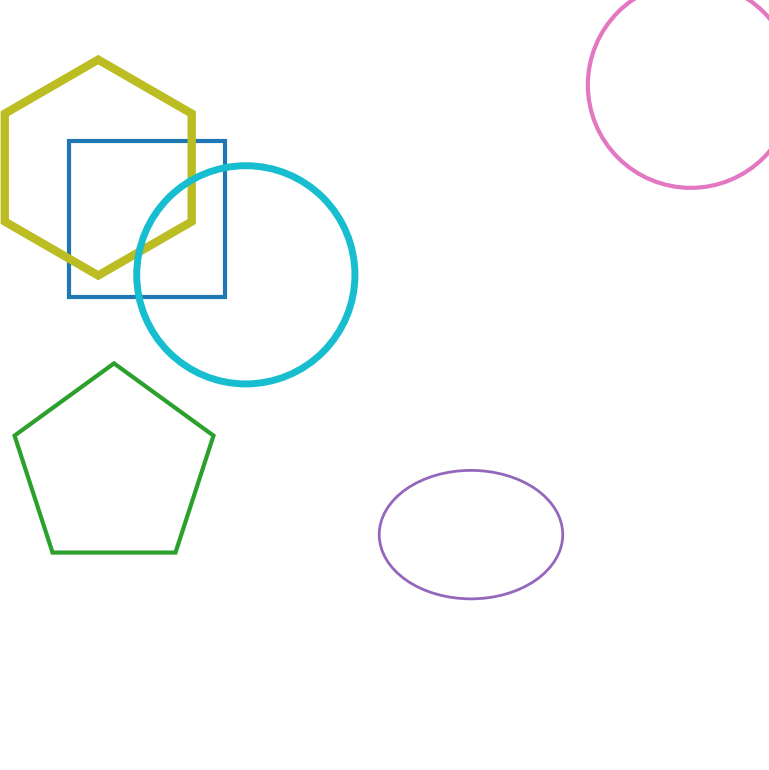[{"shape": "square", "thickness": 1.5, "radius": 0.51, "center": [0.191, 0.715]}, {"shape": "pentagon", "thickness": 1.5, "radius": 0.68, "center": [0.148, 0.392]}, {"shape": "oval", "thickness": 1, "radius": 0.6, "center": [0.612, 0.306]}, {"shape": "circle", "thickness": 1.5, "radius": 0.67, "center": [0.897, 0.89]}, {"shape": "hexagon", "thickness": 3, "radius": 0.7, "center": [0.128, 0.782]}, {"shape": "circle", "thickness": 2.5, "radius": 0.71, "center": [0.319, 0.643]}]